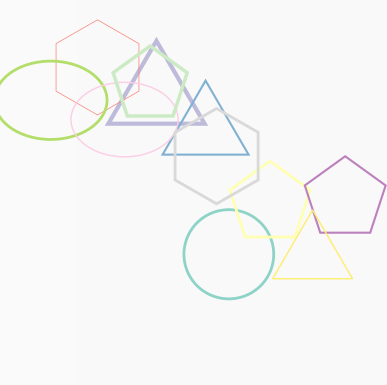[{"shape": "circle", "thickness": 2, "radius": 0.58, "center": [0.591, 0.34]}, {"shape": "pentagon", "thickness": 2, "radius": 0.55, "center": [0.697, 0.472]}, {"shape": "triangle", "thickness": 3, "radius": 0.72, "center": [0.404, 0.75]}, {"shape": "hexagon", "thickness": 0.5, "radius": 0.62, "center": [0.252, 0.825]}, {"shape": "triangle", "thickness": 1.5, "radius": 0.64, "center": [0.531, 0.662]}, {"shape": "oval", "thickness": 2, "radius": 0.73, "center": [0.131, 0.74]}, {"shape": "oval", "thickness": 1, "radius": 0.69, "center": [0.321, 0.689]}, {"shape": "hexagon", "thickness": 2, "radius": 0.62, "center": [0.559, 0.594]}, {"shape": "pentagon", "thickness": 1.5, "radius": 0.55, "center": [0.891, 0.484]}, {"shape": "pentagon", "thickness": 2.5, "radius": 0.5, "center": [0.388, 0.78]}, {"shape": "triangle", "thickness": 1, "radius": 0.6, "center": [0.807, 0.335]}]